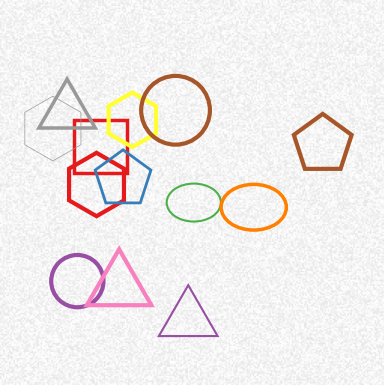[{"shape": "hexagon", "thickness": 3, "radius": 0.41, "center": [0.251, 0.521]}, {"shape": "square", "thickness": 2.5, "radius": 0.34, "center": [0.261, 0.619]}, {"shape": "pentagon", "thickness": 2, "radius": 0.38, "center": [0.32, 0.535]}, {"shape": "oval", "thickness": 1.5, "radius": 0.35, "center": [0.503, 0.474]}, {"shape": "circle", "thickness": 3, "radius": 0.34, "center": [0.201, 0.27]}, {"shape": "triangle", "thickness": 1.5, "radius": 0.44, "center": [0.489, 0.171]}, {"shape": "oval", "thickness": 2.5, "radius": 0.42, "center": [0.659, 0.462]}, {"shape": "hexagon", "thickness": 3, "radius": 0.35, "center": [0.344, 0.689]}, {"shape": "circle", "thickness": 3, "radius": 0.45, "center": [0.456, 0.714]}, {"shape": "pentagon", "thickness": 3, "radius": 0.39, "center": [0.838, 0.625]}, {"shape": "triangle", "thickness": 3, "radius": 0.48, "center": [0.309, 0.256]}, {"shape": "hexagon", "thickness": 0.5, "radius": 0.42, "center": [0.137, 0.666]}, {"shape": "triangle", "thickness": 2.5, "radius": 0.42, "center": [0.174, 0.71]}]